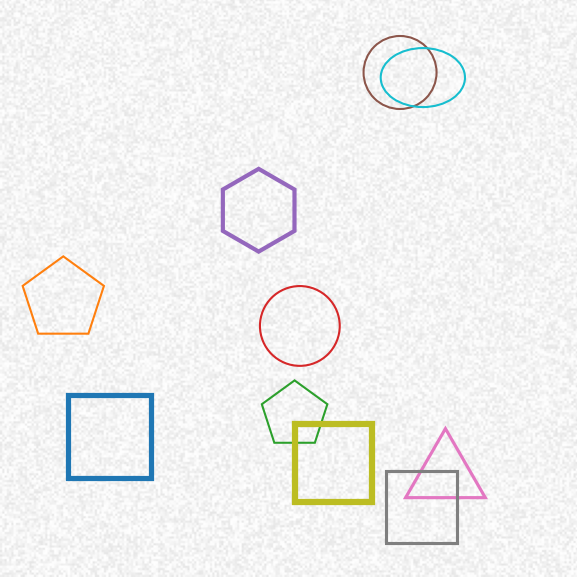[{"shape": "square", "thickness": 2.5, "radius": 0.36, "center": [0.19, 0.243]}, {"shape": "pentagon", "thickness": 1, "radius": 0.37, "center": [0.11, 0.481]}, {"shape": "pentagon", "thickness": 1, "radius": 0.3, "center": [0.51, 0.281]}, {"shape": "circle", "thickness": 1, "radius": 0.35, "center": [0.519, 0.435]}, {"shape": "hexagon", "thickness": 2, "radius": 0.36, "center": [0.448, 0.635]}, {"shape": "circle", "thickness": 1, "radius": 0.32, "center": [0.693, 0.874]}, {"shape": "triangle", "thickness": 1.5, "radius": 0.4, "center": [0.771, 0.177]}, {"shape": "square", "thickness": 1.5, "radius": 0.31, "center": [0.73, 0.122]}, {"shape": "square", "thickness": 3, "radius": 0.33, "center": [0.577, 0.198]}, {"shape": "oval", "thickness": 1, "radius": 0.36, "center": [0.732, 0.865]}]